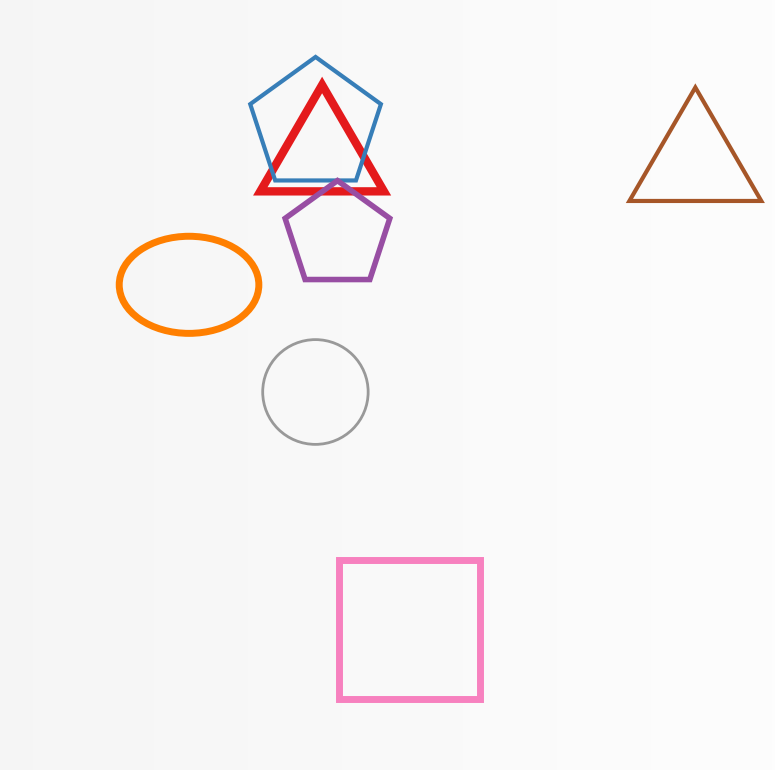[{"shape": "triangle", "thickness": 3, "radius": 0.46, "center": [0.416, 0.798]}, {"shape": "pentagon", "thickness": 1.5, "radius": 0.44, "center": [0.407, 0.837]}, {"shape": "pentagon", "thickness": 2, "radius": 0.36, "center": [0.435, 0.694]}, {"shape": "oval", "thickness": 2.5, "radius": 0.45, "center": [0.244, 0.63]}, {"shape": "triangle", "thickness": 1.5, "radius": 0.49, "center": [0.897, 0.788]}, {"shape": "square", "thickness": 2.5, "radius": 0.45, "center": [0.528, 0.182]}, {"shape": "circle", "thickness": 1, "radius": 0.34, "center": [0.407, 0.491]}]